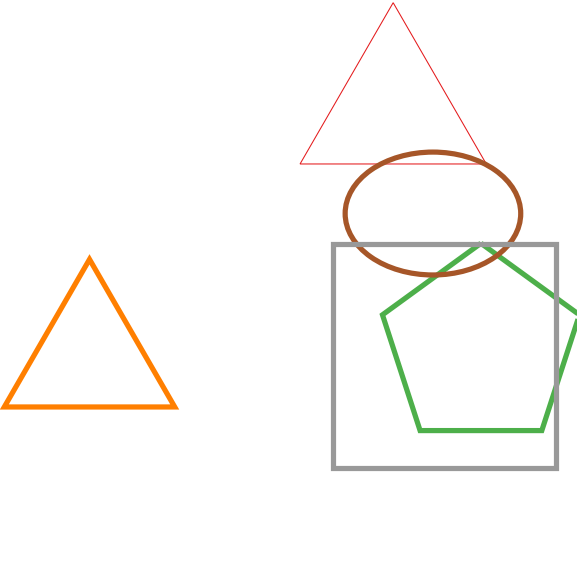[{"shape": "triangle", "thickness": 0.5, "radius": 0.93, "center": [0.681, 0.808]}, {"shape": "pentagon", "thickness": 2.5, "radius": 0.9, "center": [0.833, 0.399]}, {"shape": "triangle", "thickness": 2.5, "radius": 0.85, "center": [0.155, 0.38]}, {"shape": "oval", "thickness": 2.5, "radius": 0.76, "center": [0.75, 0.629]}, {"shape": "square", "thickness": 2.5, "radius": 0.97, "center": [0.77, 0.383]}]